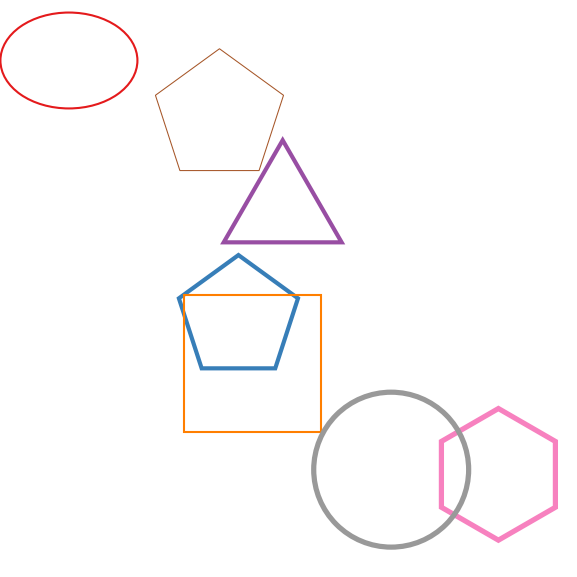[{"shape": "oval", "thickness": 1, "radius": 0.59, "center": [0.119, 0.894]}, {"shape": "pentagon", "thickness": 2, "radius": 0.54, "center": [0.413, 0.449]}, {"shape": "triangle", "thickness": 2, "radius": 0.59, "center": [0.489, 0.638]}, {"shape": "square", "thickness": 1, "radius": 0.59, "center": [0.437, 0.369]}, {"shape": "pentagon", "thickness": 0.5, "radius": 0.58, "center": [0.38, 0.798]}, {"shape": "hexagon", "thickness": 2.5, "radius": 0.57, "center": [0.863, 0.178]}, {"shape": "circle", "thickness": 2.5, "radius": 0.67, "center": [0.677, 0.186]}]